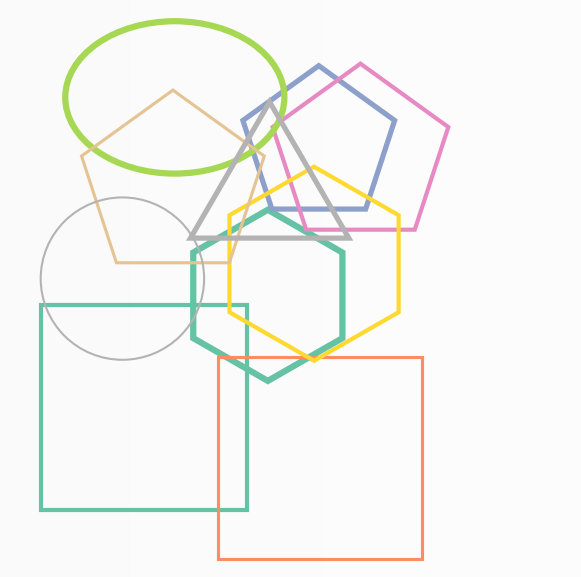[{"shape": "square", "thickness": 2, "radius": 0.89, "center": [0.248, 0.293]}, {"shape": "hexagon", "thickness": 3, "radius": 0.74, "center": [0.461, 0.488]}, {"shape": "square", "thickness": 1.5, "radius": 0.88, "center": [0.551, 0.206]}, {"shape": "pentagon", "thickness": 2.5, "radius": 0.69, "center": [0.548, 0.748]}, {"shape": "pentagon", "thickness": 2, "radius": 0.79, "center": [0.62, 0.73]}, {"shape": "oval", "thickness": 3, "radius": 0.94, "center": [0.301, 0.83]}, {"shape": "hexagon", "thickness": 2, "radius": 0.84, "center": [0.54, 0.542]}, {"shape": "pentagon", "thickness": 1.5, "radius": 0.83, "center": [0.297, 0.678]}, {"shape": "circle", "thickness": 1, "radius": 0.7, "center": [0.211, 0.517]}, {"shape": "triangle", "thickness": 2.5, "radius": 0.79, "center": [0.464, 0.665]}]